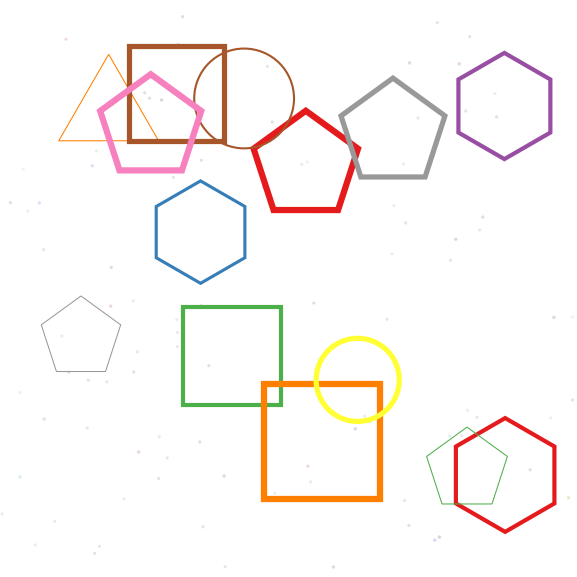[{"shape": "pentagon", "thickness": 3, "radius": 0.48, "center": [0.53, 0.712]}, {"shape": "hexagon", "thickness": 2, "radius": 0.49, "center": [0.875, 0.177]}, {"shape": "hexagon", "thickness": 1.5, "radius": 0.44, "center": [0.347, 0.597]}, {"shape": "square", "thickness": 2, "radius": 0.42, "center": [0.402, 0.383]}, {"shape": "pentagon", "thickness": 0.5, "radius": 0.37, "center": [0.809, 0.186]}, {"shape": "hexagon", "thickness": 2, "radius": 0.46, "center": [0.873, 0.816]}, {"shape": "triangle", "thickness": 0.5, "radius": 0.5, "center": [0.188, 0.805]}, {"shape": "square", "thickness": 3, "radius": 0.5, "center": [0.558, 0.235]}, {"shape": "circle", "thickness": 2.5, "radius": 0.36, "center": [0.619, 0.341]}, {"shape": "square", "thickness": 2.5, "radius": 0.41, "center": [0.305, 0.838]}, {"shape": "circle", "thickness": 1, "radius": 0.43, "center": [0.423, 0.829]}, {"shape": "pentagon", "thickness": 3, "radius": 0.46, "center": [0.261, 0.779]}, {"shape": "pentagon", "thickness": 0.5, "radius": 0.36, "center": [0.14, 0.414]}, {"shape": "pentagon", "thickness": 2.5, "radius": 0.47, "center": [0.68, 0.769]}]